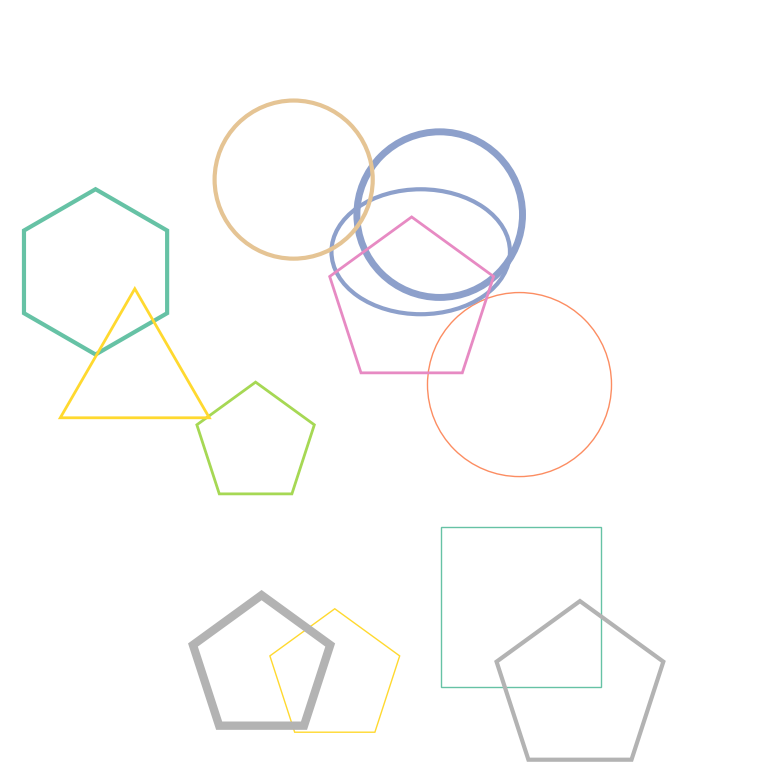[{"shape": "square", "thickness": 0.5, "radius": 0.52, "center": [0.676, 0.211]}, {"shape": "hexagon", "thickness": 1.5, "radius": 0.54, "center": [0.124, 0.647]}, {"shape": "circle", "thickness": 0.5, "radius": 0.6, "center": [0.675, 0.501]}, {"shape": "oval", "thickness": 1.5, "radius": 0.58, "center": [0.546, 0.673]}, {"shape": "circle", "thickness": 2.5, "radius": 0.54, "center": [0.571, 0.721]}, {"shape": "pentagon", "thickness": 1, "radius": 0.56, "center": [0.535, 0.606]}, {"shape": "pentagon", "thickness": 1, "radius": 0.4, "center": [0.332, 0.424]}, {"shape": "triangle", "thickness": 1, "radius": 0.56, "center": [0.175, 0.513]}, {"shape": "pentagon", "thickness": 0.5, "radius": 0.44, "center": [0.435, 0.121]}, {"shape": "circle", "thickness": 1.5, "radius": 0.51, "center": [0.381, 0.767]}, {"shape": "pentagon", "thickness": 1.5, "radius": 0.57, "center": [0.753, 0.105]}, {"shape": "pentagon", "thickness": 3, "radius": 0.47, "center": [0.34, 0.133]}]